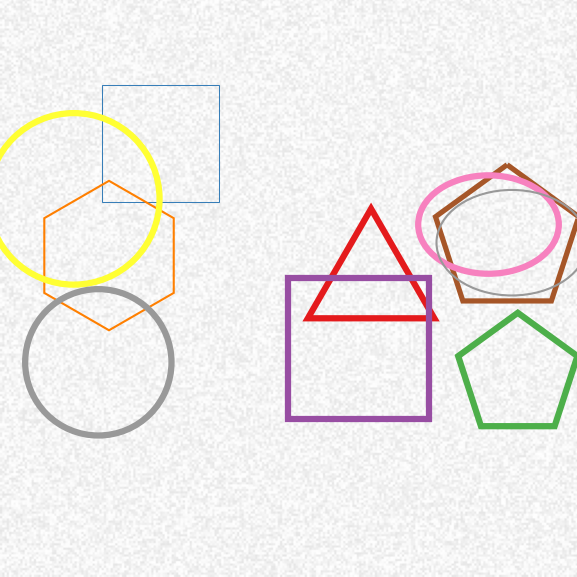[{"shape": "triangle", "thickness": 3, "radius": 0.63, "center": [0.643, 0.511]}, {"shape": "square", "thickness": 0.5, "radius": 0.51, "center": [0.278, 0.751]}, {"shape": "pentagon", "thickness": 3, "radius": 0.54, "center": [0.897, 0.349]}, {"shape": "square", "thickness": 3, "radius": 0.61, "center": [0.621, 0.396]}, {"shape": "hexagon", "thickness": 1, "radius": 0.65, "center": [0.189, 0.557]}, {"shape": "circle", "thickness": 3, "radius": 0.74, "center": [0.128, 0.655]}, {"shape": "pentagon", "thickness": 2.5, "radius": 0.65, "center": [0.878, 0.583]}, {"shape": "oval", "thickness": 3, "radius": 0.61, "center": [0.846, 0.61]}, {"shape": "circle", "thickness": 3, "radius": 0.63, "center": [0.17, 0.372]}, {"shape": "oval", "thickness": 1, "radius": 0.65, "center": [0.886, 0.579]}]